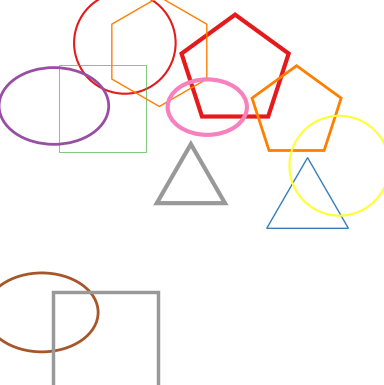[{"shape": "pentagon", "thickness": 3, "radius": 0.73, "center": [0.611, 0.816]}, {"shape": "circle", "thickness": 1.5, "radius": 0.66, "center": [0.324, 0.888]}, {"shape": "triangle", "thickness": 1, "radius": 0.61, "center": [0.799, 0.468]}, {"shape": "square", "thickness": 0.5, "radius": 0.56, "center": [0.267, 0.718]}, {"shape": "oval", "thickness": 2, "radius": 0.71, "center": [0.14, 0.725]}, {"shape": "hexagon", "thickness": 1, "radius": 0.71, "center": [0.414, 0.866]}, {"shape": "pentagon", "thickness": 2, "radius": 0.61, "center": [0.77, 0.708]}, {"shape": "circle", "thickness": 1.5, "radius": 0.65, "center": [0.882, 0.57]}, {"shape": "oval", "thickness": 2, "radius": 0.73, "center": [0.108, 0.189]}, {"shape": "oval", "thickness": 3, "radius": 0.51, "center": [0.538, 0.722]}, {"shape": "square", "thickness": 2.5, "radius": 0.68, "center": [0.273, 0.104]}, {"shape": "triangle", "thickness": 3, "radius": 0.51, "center": [0.496, 0.523]}]